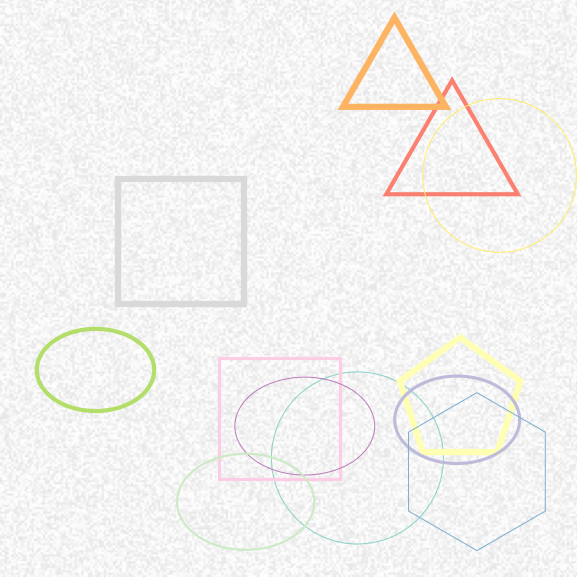[{"shape": "circle", "thickness": 0.5, "radius": 0.74, "center": [0.619, 0.206]}, {"shape": "pentagon", "thickness": 3, "radius": 0.55, "center": [0.797, 0.305]}, {"shape": "oval", "thickness": 1.5, "radius": 0.54, "center": [0.792, 0.272]}, {"shape": "triangle", "thickness": 2, "radius": 0.66, "center": [0.783, 0.729]}, {"shape": "hexagon", "thickness": 0.5, "radius": 0.68, "center": [0.826, 0.183]}, {"shape": "triangle", "thickness": 3, "radius": 0.51, "center": [0.683, 0.866]}, {"shape": "oval", "thickness": 2, "radius": 0.51, "center": [0.165, 0.359]}, {"shape": "square", "thickness": 1.5, "radius": 0.52, "center": [0.484, 0.274]}, {"shape": "square", "thickness": 3, "radius": 0.54, "center": [0.313, 0.58]}, {"shape": "oval", "thickness": 0.5, "radius": 0.61, "center": [0.528, 0.261]}, {"shape": "oval", "thickness": 1, "radius": 0.59, "center": [0.425, 0.13]}, {"shape": "circle", "thickness": 0.5, "radius": 0.67, "center": [0.865, 0.695]}]